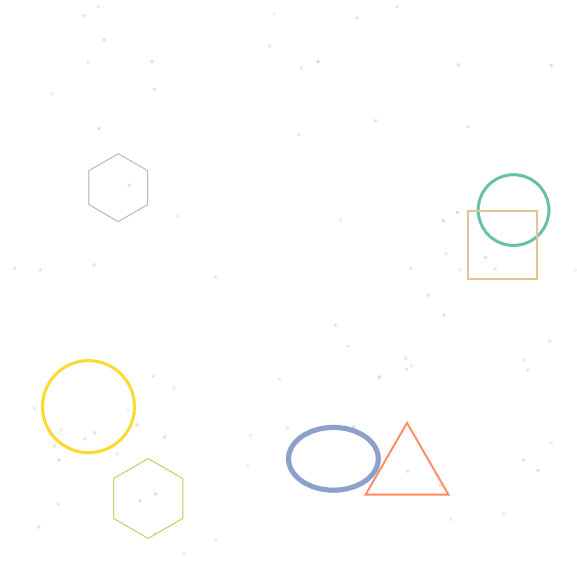[{"shape": "circle", "thickness": 1.5, "radius": 0.31, "center": [0.889, 0.635]}, {"shape": "triangle", "thickness": 1, "radius": 0.41, "center": [0.705, 0.184]}, {"shape": "oval", "thickness": 2.5, "radius": 0.39, "center": [0.577, 0.205]}, {"shape": "hexagon", "thickness": 0.5, "radius": 0.35, "center": [0.257, 0.136]}, {"shape": "circle", "thickness": 1.5, "radius": 0.4, "center": [0.153, 0.295]}, {"shape": "square", "thickness": 1, "radius": 0.3, "center": [0.871, 0.575]}, {"shape": "hexagon", "thickness": 0.5, "radius": 0.29, "center": [0.205, 0.674]}]